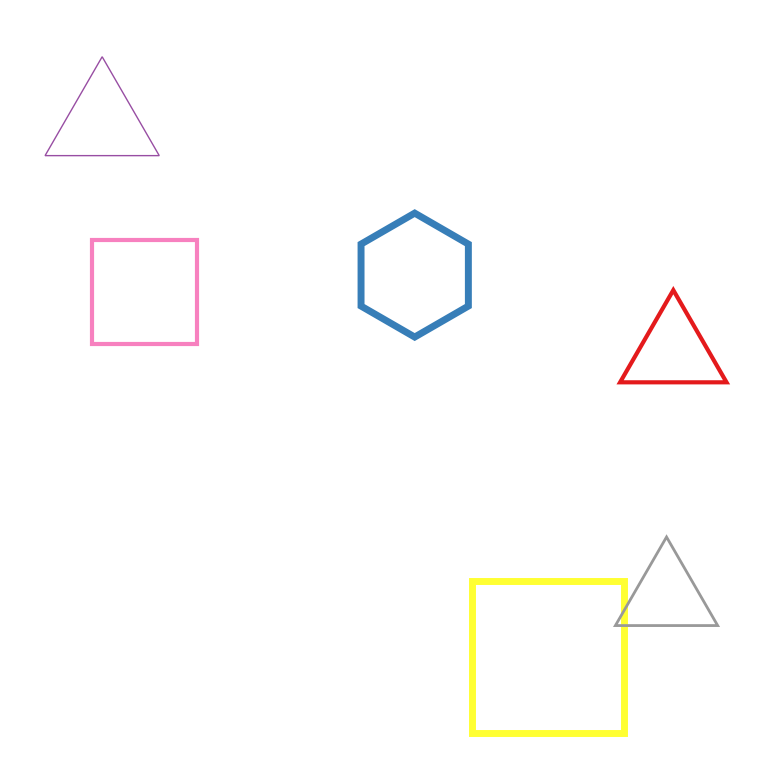[{"shape": "triangle", "thickness": 1.5, "radius": 0.4, "center": [0.874, 0.543]}, {"shape": "hexagon", "thickness": 2.5, "radius": 0.4, "center": [0.539, 0.643]}, {"shape": "triangle", "thickness": 0.5, "radius": 0.43, "center": [0.133, 0.841]}, {"shape": "square", "thickness": 2.5, "radius": 0.49, "center": [0.712, 0.147]}, {"shape": "square", "thickness": 1.5, "radius": 0.34, "center": [0.188, 0.621]}, {"shape": "triangle", "thickness": 1, "radius": 0.38, "center": [0.866, 0.226]}]